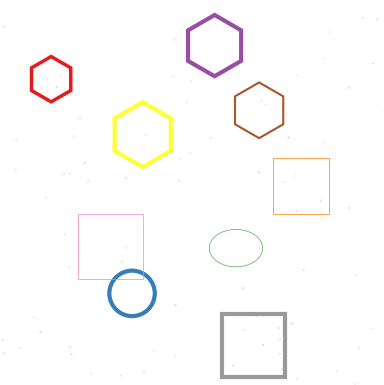[{"shape": "hexagon", "thickness": 2.5, "radius": 0.29, "center": [0.133, 0.794]}, {"shape": "circle", "thickness": 3, "radius": 0.3, "center": [0.343, 0.238]}, {"shape": "oval", "thickness": 0.5, "radius": 0.35, "center": [0.613, 0.355]}, {"shape": "hexagon", "thickness": 3, "radius": 0.4, "center": [0.557, 0.882]}, {"shape": "square", "thickness": 0.5, "radius": 0.36, "center": [0.783, 0.518]}, {"shape": "hexagon", "thickness": 3, "radius": 0.42, "center": [0.371, 0.65]}, {"shape": "hexagon", "thickness": 1.5, "radius": 0.36, "center": [0.673, 0.713]}, {"shape": "square", "thickness": 0.5, "radius": 0.43, "center": [0.287, 0.36]}, {"shape": "square", "thickness": 3, "radius": 0.41, "center": [0.659, 0.103]}]